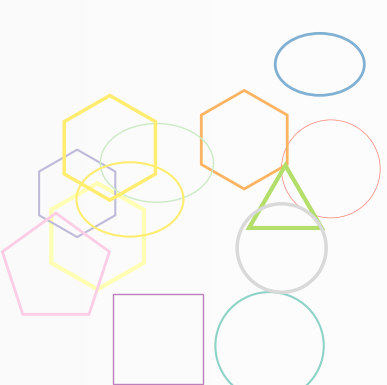[{"shape": "circle", "thickness": 1.5, "radius": 0.7, "center": [0.696, 0.102]}, {"shape": "hexagon", "thickness": 3, "radius": 0.69, "center": [0.252, 0.386]}, {"shape": "hexagon", "thickness": 1.5, "radius": 0.57, "center": [0.199, 0.498]}, {"shape": "circle", "thickness": 0.5, "radius": 0.64, "center": [0.854, 0.561]}, {"shape": "oval", "thickness": 2, "radius": 0.57, "center": [0.825, 0.833]}, {"shape": "hexagon", "thickness": 2, "radius": 0.64, "center": [0.63, 0.637]}, {"shape": "triangle", "thickness": 3, "radius": 0.54, "center": [0.736, 0.462]}, {"shape": "pentagon", "thickness": 2, "radius": 0.73, "center": [0.144, 0.301]}, {"shape": "circle", "thickness": 2.5, "radius": 0.57, "center": [0.727, 0.356]}, {"shape": "square", "thickness": 1, "radius": 0.58, "center": [0.407, 0.12]}, {"shape": "oval", "thickness": 1, "radius": 0.73, "center": [0.405, 0.577]}, {"shape": "hexagon", "thickness": 2.5, "radius": 0.68, "center": [0.283, 0.616]}, {"shape": "oval", "thickness": 1.5, "radius": 0.69, "center": [0.335, 0.482]}]